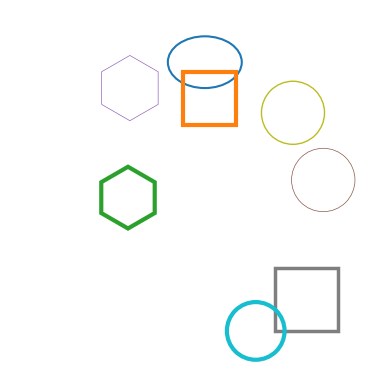[{"shape": "oval", "thickness": 1.5, "radius": 0.48, "center": [0.532, 0.838]}, {"shape": "square", "thickness": 3, "radius": 0.35, "center": [0.544, 0.745]}, {"shape": "hexagon", "thickness": 3, "radius": 0.4, "center": [0.332, 0.487]}, {"shape": "hexagon", "thickness": 0.5, "radius": 0.42, "center": [0.337, 0.771]}, {"shape": "circle", "thickness": 0.5, "radius": 0.41, "center": [0.84, 0.533]}, {"shape": "square", "thickness": 2.5, "radius": 0.41, "center": [0.797, 0.221]}, {"shape": "circle", "thickness": 1, "radius": 0.41, "center": [0.761, 0.707]}, {"shape": "circle", "thickness": 3, "radius": 0.37, "center": [0.664, 0.14]}]